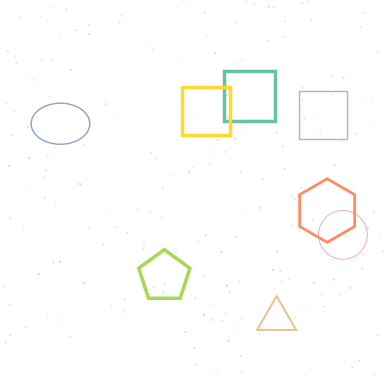[{"shape": "square", "thickness": 2.5, "radius": 0.33, "center": [0.647, 0.75]}, {"shape": "hexagon", "thickness": 2, "radius": 0.41, "center": [0.85, 0.453]}, {"shape": "oval", "thickness": 1, "radius": 0.38, "center": [0.157, 0.679]}, {"shape": "circle", "thickness": 0.5, "radius": 0.32, "center": [0.891, 0.39]}, {"shape": "pentagon", "thickness": 2.5, "radius": 0.35, "center": [0.427, 0.282]}, {"shape": "square", "thickness": 2.5, "radius": 0.31, "center": [0.534, 0.711]}, {"shape": "triangle", "thickness": 1.5, "radius": 0.29, "center": [0.718, 0.172]}, {"shape": "square", "thickness": 1, "radius": 0.31, "center": [0.839, 0.702]}]